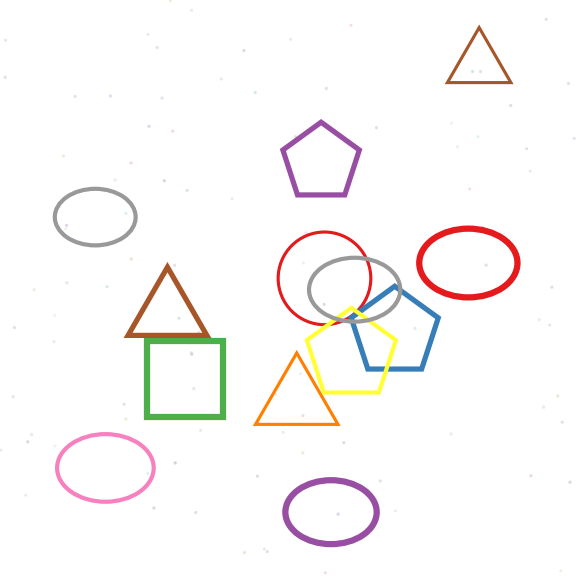[{"shape": "circle", "thickness": 1.5, "radius": 0.4, "center": [0.562, 0.517]}, {"shape": "oval", "thickness": 3, "radius": 0.43, "center": [0.811, 0.544]}, {"shape": "pentagon", "thickness": 2.5, "radius": 0.4, "center": [0.684, 0.424]}, {"shape": "square", "thickness": 3, "radius": 0.33, "center": [0.321, 0.343]}, {"shape": "oval", "thickness": 3, "radius": 0.4, "center": [0.573, 0.112]}, {"shape": "pentagon", "thickness": 2.5, "radius": 0.35, "center": [0.556, 0.718]}, {"shape": "triangle", "thickness": 1.5, "radius": 0.41, "center": [0.514, 0.306]}, {"shape": "pentagon", "thickness": 2, "radius": 0.41, "center": [0.608, 0.385]}, {"shape": "triangle", "thickness": 1.5, "radius": 0.32, "center": [0.83, 0.888]}, {"shape": "triangle", "thickness": 2.5, "radius": 0.39, "center": [0.29, 0.458]}, {"shape": "oval", "thickness": 2, "radius": 0.42, "center": [0.183, 0.189]}, {"shape": "oval", "thickness": 2, "radius": 0.35, "center": [0.165, 0.623]}, {"shape": "oval", "thickness": 2, "radius": 0.4, "center": [0.614, 0.498]}]